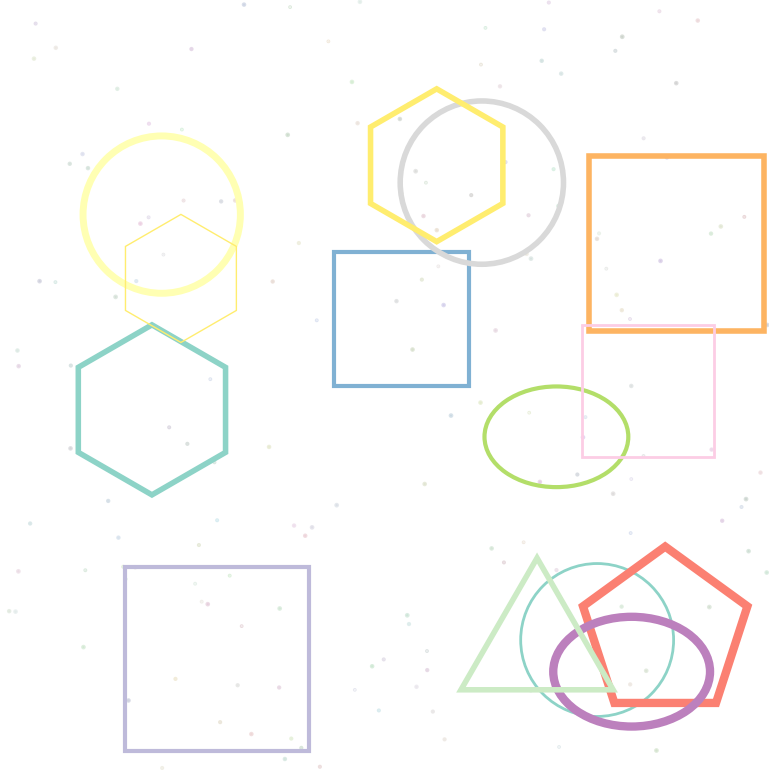[{"shape": "circle", "thickness": 1, "radius": 0.5, "center": [0.776, 0.169]}, {"shape": "hexagon", "thickness": 2, "radius": 0.55, "center": [0.197, 0.468]}, {"shape": "circle", "thickness": 2.5, "radius": 0.51, "center": [0.21, 0.721]}, {"shape": "square", "thickness": 1.5, "radius": 0.6, "center": [0.282, 0.144]}, {"shape": "pentagon", "thickness": 3, "radius": 0.56, "center": [0.864, 0.178]}, {"shape": "square", "thickness": 1.5, "radius": 0.44, "center": [0.521, 0.586]}, {"shape": "square", "thickness": 2, "radius": 0.57, "center": [0.878, 0.683]}, {"shape": "oval", "thickness": 1.5, "radius": 0.47, "center": [0.723, 0.433]}, {"shape": "square", "thickness": 1, "radius": 0.43, "center": [0.842, 0.492]}, {"shape": "circle", "thickness": 2, "radius": 0.53, "center": [0.626, 0.763]}, {"shape": "oval", "thickness": 3, "radius": 0.51, "center": [0.82, 0.128]}, {"shape": "triangle", "thickness": 2, "radius": 0.57, "center": [0.697, 0.161]}, {"shape": "hexagon", "thickness": 0.5, "radius": 0.42, "center": [0.235, 0.638]}, {"shape": "hexagon", "thickness": 2, "radius": 0.5, "center": [0.567, 0.785]}]